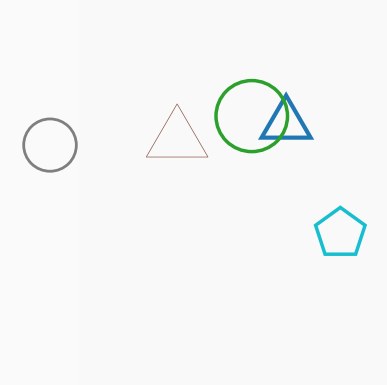[{"shape": "triangle", "thickness": 3, "radius": 0.37, "center": [0.738, 0.679]}, {"shape": "circle", "thickness": 2.5, "radius": 0.46, "center": [0.65, 0.698]}, {"shape": "triangle", "thickness": 0.5, "radius": 0.46, "center": [0.457, 0.638]}, {"shape": "circle", "thickness": 2, "radius": 0.34, "center": [0.129, 0.623]}, {"shape": "pentagon", "thickness": 2.5, "radius": 0.34, "center": [0.878, 0.394]}]